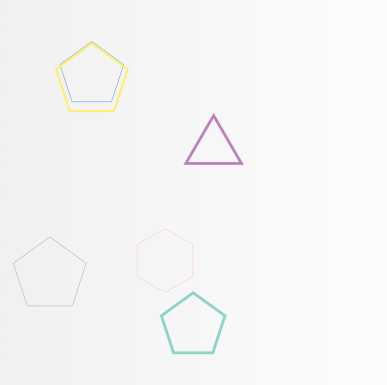[{"shape": "pentagon", "thickness": 2, "radius": 0.43, "center": [0.499, 0.153]}, {"shape": "pentagon", "thickness": 0.5, "radius": 0.49, "center": [0.128, 0.286]}, {"shape": "pentagon", "thickness": 0.5, "radius": 0.43, "center": [0.237, 0.806]}, {"shape": "hexagon", "thickness": 0.5, "radius": 0.42, "center": [0.426, 0.323]}, {"shape": "triangle", "thickness": 2, "radius": 0.41, "center": [0.551, 0.617]}, {"shape": "pentagon", "thickness": 1.5, "radius": 0.49, "center": [0.237, 0.79]}]